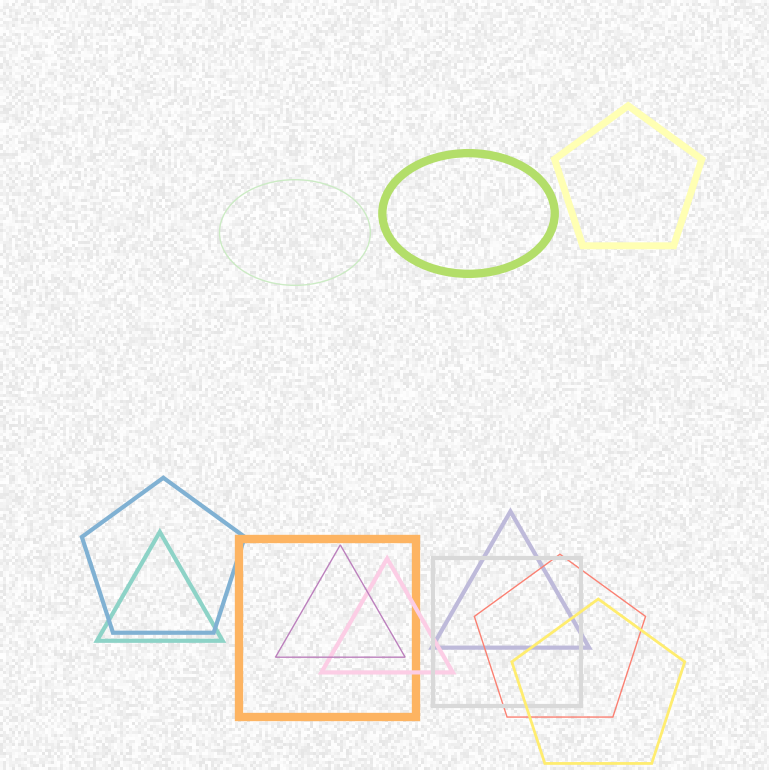[{"shape": "triangle", "thickness": 1.5, "radius": 0.47, "center": [0.208, 0.215]}, {"shape": "pentagon", "thickness": 2.5, "radius": 0.5, "center": [0.816, 0.762]}, {"shape": "triangle", "thickness": 1.5, "radius": 0.59, "center": [0.663, 0.218]}, {"shape": "pentagon", "thickness": 0.5, "radius": 0.58, "center": [0.727, 0.163]}, {"shape": "pentagon", "thickness": 1.5, "radius": 0.56, "center": [0.212, 0.268]}, {"shape": "square", "thickness": 3, "radius": 0.58, "center": [0.425, 0.184]}, {"shape": "oval", "thickness": 3, "radius": 0.56, "center": [0.609, 0.723]}, {"shape": "triangle", "thickness": 1.5, "radius": 0.49, "center": [0.503, 0.176]}, {"shape": "square", "thickness": 1.5, "radius": 0.48, "center": [0.659, 0.18]}, {"shape": "triangle", "thickness": 0.5, "radius": 0.49, "center": [0.442, 0.195]}, {"shape": "oval", "thickness": 0.5, "radius": 0.49, "center": [0.383, 0.698]}, {"shape": "pentagon", "thickness": 1, "radius": 0.59, "center": [0.777, 0.104]}]